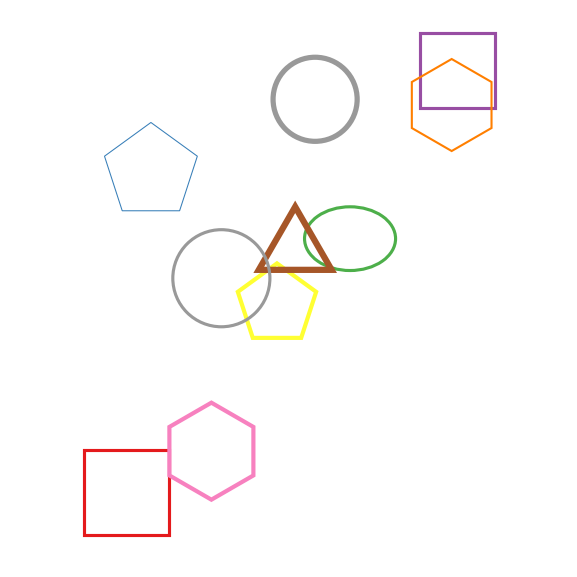[{"shape": "square", "thickness": 1.5, "radius": 0.37, "center": [0.219, 0.146]}, {"shape": "pentagon", "thickness": 0.5, "radius": 0.42, "center": [0.261, 0.703]}, {"shape": "oval", "thickness": 1.5, "radius": 0.39, "center": [0.606, 0.586]}, {"shape": "square", "thickness": 1.5, "radius": 0.32, "center": [0.792, 0.877]}, {"shape": "hexagon", "thickness": 1, "radius": 0.4, "center": [0.782, 0.817]}, {"shape": "pentagon", "thickness": 2, "radius": 0.36, "center": [0.48, 0.472]}, {"shape": "triangle", "thickness": 3, "radius": 0.36, "center": [0.511, 0.568]}, {"shape": "hexagon", "thickness": 2, "radius": 0.42, "center": [0.366, 0.218]}, {"shape": "circle", "thickness": 2.5, "radius": 0.36, "center": [0.546, 0.827]}, {"shape": "circle", "thickness": 1.5, "radius": 0.42, "center": [0.383, 0.517]}]